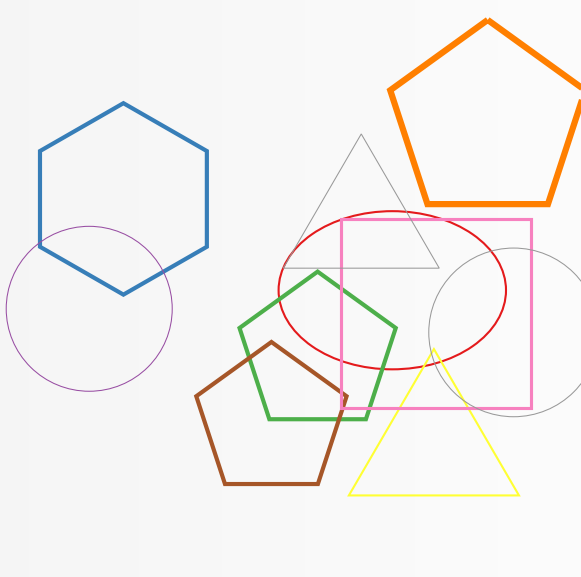[{"shape": "oval", "thickness": 1, "radius": 0.98, "center": [0.675, 0.497]}, {"shape": "hexagon", "thickness": 2, "radius": 0.83, "center": [0.212, 0.655]}, {"shape": "pentagon", "thickness": 2, "radius": 0.71, "center": [0.546, 0.387]}, {"shape": "circle", "thickness": 0.5, "radius": 0.71, "center": [0.153, 0.464]}, {"shape": "pentagon", "thickness": 3, "radius": 0.88, "center": [0.839, 0.788]}, {"shape": "triangle", "thickness": 1, "radius": 0.84, "center": [0.747, 0.226]}, {"shape": "pentagon", "thickness": 2, "radius": 0.68, "center": [0.467, 0.271]}, {"shape": "square", "thickness": 1.5, "radius": 0.82, "center": [0.75, 0.456]}, {"shape": "circle", "thickness": 0.5, "radius": 0.73, "center": [0.884, 0.424]}, {"shape": "triangle", "thickness": 0.5, "radius": 0.77, "center": [0.622, 0.612]}]